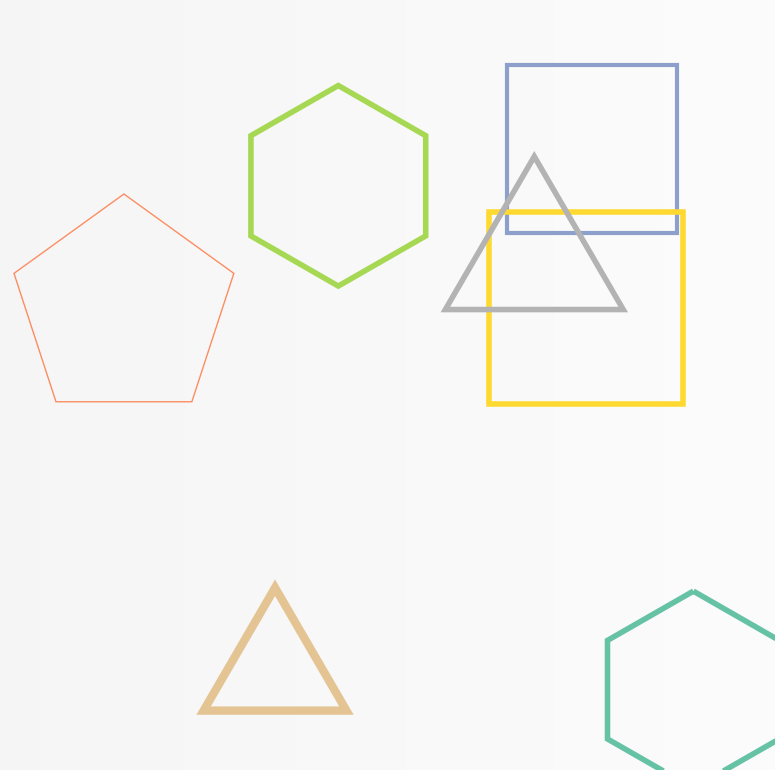[{"shape": "hexagon", "thickness": 2, "radius": 0.64, "center": [0.895, 0.104]}, {"shape": "pentagon", "thickness": 0.5, "radius": 0.75, "center": [0.16, 0.599]}, {"shape": "square", "thickness": 1.5, "radius": 0.55, "center": [0.764, 0.807]}, {"shape": "hexagon", "thickness": 2, "radius": 0.65, "center": [0.437, 0.759]}, {"shape": "square", "thickness": 2, "radius": 0.62, "center": [0.756, 0.6]}, {"shape": "triangle", "thickness": 3, "radius": 0.53, "center": [0.355, 0.13]}, {"shape": "triangle", "thickness": 2, "radius": 0.66, "center": [0.689, 0.664]}]